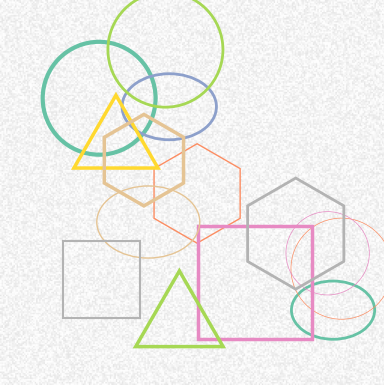[{"shape": "oval", "thickness": 2, "radius": 0.54, "center": [0.865, 0.194]}, {"shape": "circle", "thickness": 3, "radius": 0.73, "center": [0.258, 0.745]}, {"shape": "hexagon", "thickness": 1, "radius": 0.65, "center": [0.512, 0.497]}, {"shape": "circle", "thickness": 0.5, "radius": 0.66, "center": [0.887, 0.302]}, {"shape": "oval", "thickness": 2, "radius": 0.61, "center": [0.44, 0.723]}, {"shape": "circle", "thickness": 0.5, "radius": 0.54, "center": [0.851, 0.342]}, {"shape": "square", "thickness": 2.5, "radius": 0.74, "center": [0.662, 0.267]}, {"shape": "triangle", "thickness": 2.5, "radius": 0.66, "center": [0.466, 0.165]}, {"shape": "circle", "thickness": 2, "radius": 0.75, "center": [0.43, 0.871]}, {"shape": "triangle", "thickness": 2.5, "radius": 0.63, "center": [0.301, 0.627]}, {"shape": "hexagon", "thickness": 2.5, "radius": 0.59, "center": [0.374, 0.584]}, {"shape": "oval", "thickness": 1, "radius": 0.67, "center": [0.385, 0.423]}, {"shape": "hexagon", "thickness": 2, "radius": 0.72, "center": [0.768, 0.393]}, {"shape": "square", "thickness": 1.5, "radius": 0.5, "center": [0.264, 0.274]}]